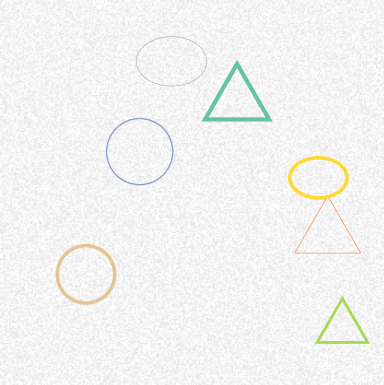[{"shape": "triangle", "thickness": 3, "radius": 0.48, "center": [0.616, 0.738]}, {"shape": "triangle", "thickness": 0.5, "radius": 0.49, "center": [0.851, 0.392]}, {"shape": "circle", "thickness": 1, "radius": 0.43, "center": [0.363, 0.606]}, {"shape": "triangle", "thickness": 2, "radius": 0.38, "center": [0.889, 0.148]}, {"shape": "oval", "thickness": 2.5, "radius": 0.37, "center": [0.827, 0.538]}, {"shape": "circle", "thickness": 2.5, "radius": 0.37, "center": [0.223, 0.287]}, {"shape": "oval", "thickness": 0.5, "radius": 0.46, "center": [0.446, 0.841]}]